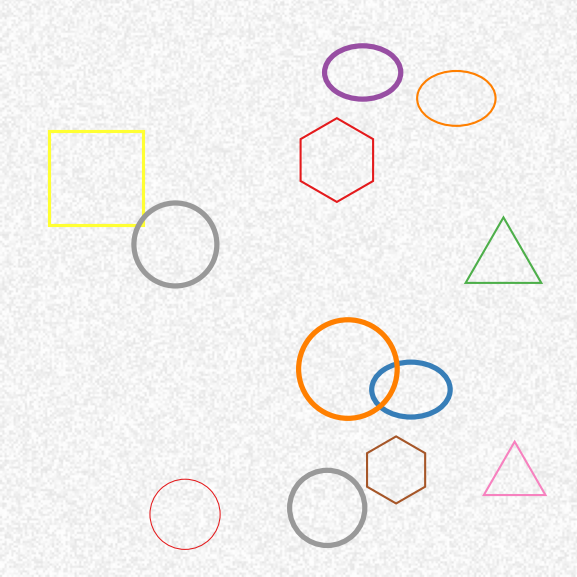[{"shape": "hexagon", "thickness": 1, "radius": 0.36, "center": [0.583, 0.722]}, {"shape": "circle", "thickness": 0.5, "radius": 0.3, "center": [0.32, 0.109]}, {"shape": "oval", "thickness": 2.5, "radius": 0.34, "center": [0.712, 0.325]}, {"shape": "triangle", "thickness": 1, "radius": 0.38, "center": [0.872, 0.547]}, {"shape": "oval", "thickness": 2.5, "radius": 0.33, "center": [0.628, 0.874]}, {"shape": "circle", "thickness": 2.5, "radius": 0.43, "center": [0.602, 0.36]}, {"shape": "oval", "thickness": 1, "radius": 0.34, "center": [0.79, 0.829]}, {"shape": "square", "thickness": 1.5, "radius": 0.4, "center": [0.166, 0.691]}, {"shape": "hexagon", "thickness": 1, "radius": 0.29, "center": [0.686, 0.185]}, {"shape": "triangle", "thickness": 1, "radius": 0.31, "center": [0.891, 0.173]}, {"shape": "circle", "thickness": 2.5, "radius": 0.33, "center": [0.567, 0.12]}, {"shape": "circle", "thickness": 2.5, "radius": 0.36, "center": [0.304, 0.576]}]